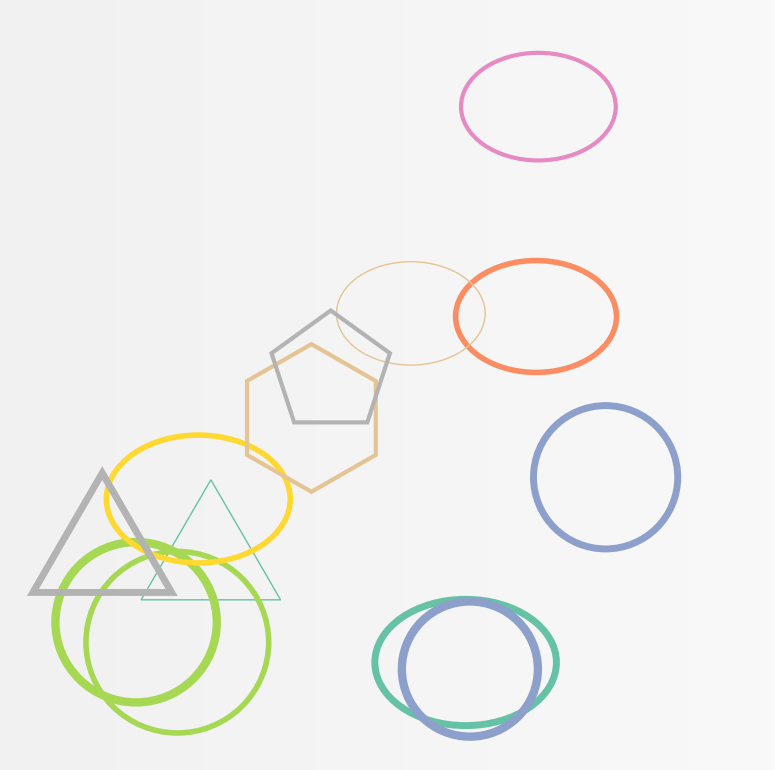[{"shape": "oval", "thickness": 2.5, "radius": 0.59, "center": [0.601, 0.14]}, {"shape": "triangle", "thickness": 0.5, "radius": 0.52, "center": [0.272, 0.273]}, {"shape": "oval", "thickness": 2, "radius": 0.52, "center": [0.692, 0.589]}, {"shape": "circle", "thickness": 3, "radius": 0.44, "center": [0.606, 0.131]}, {"shape": "circle", "thickness": 2.5, "radius": 0.47, "center": [0.781, 0.38]}, {"shape": "oval", "thickness": 1.5, "radius": 0.5, "center": [0.695, 0.862]}, {"shape": "circle", "thickness": 3, "radius": 0.52, "center": [0.176, 0.192]}, {"shape": "circle", "thickness": 2, "radius": 0.59, "center": [0.229, 0.166]}, {"shape": "oval", "thickness": 2, "radius": 0.59, "center": [0.256, 0.352]}, {"shape": "oval", "thickness": 0.5, "radius": 0.48, "center": [0.53, 0.593]}, {"shape": "hexagon", "thickness": 1.5, "radius": 0.48, "center": [0.402, 0.457]}, {"shape": "triangle", "thickness": 2.5, "radius": 0.52, "center": [0.132, 0.282]}, {"shape": "pentagon", "thickness": 1.5, "radius": 0.4, "center": [0.427, 0.516]}]